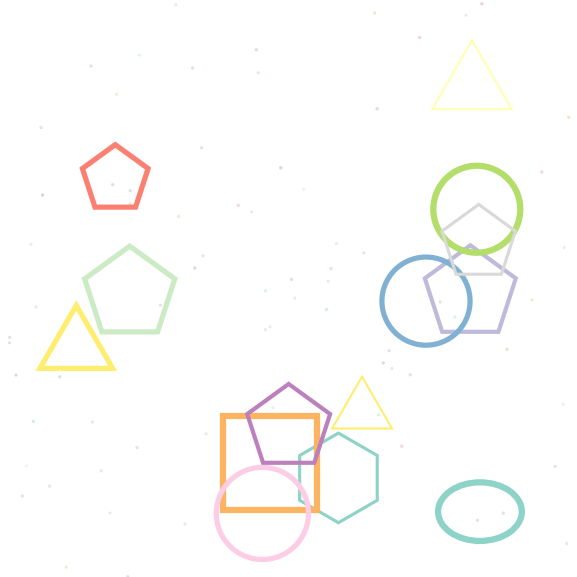[{"shape": "hexagon", "thickness": 1.5, "radius": 0.39, "center": [0.586, 0.172]}, {"shape": "oval", "thickness": 3, "radius": 0.36, "center": [0.831, 0.113]}, {"shape": "triangle", "thickness": 1, "radius": 0.4, "center": [0.817, 0.85]}, {"shape": "pentagon", "thickness": 2, "radius": 0.41, "center": [0.814, 0.492]}, {"shape": "pentagon", "thickness": 2.5, "radius": 0.3, "center": [0.2, 0.689]}, {"shape": "circle", "thickness": 2.5, "radius": 0.38, "center": [0.738, 0.478]}, {"shape": "square", "thickness": 3, "radius": 0.41, "center": [0.468, 0.198]}, {"shape": "circle", "thickness": 3, "radius": 0.38, "center": [0.826, 0.637]}, {"shape": "circle", "thickness": 2.5, "radius": 0.4, "center": [0.454, 0.11]}, {"shape": "pentagon", "thickness": 1.5, "radius": 0.33, "center": [0.829, 0.578]}, {"shape": "pentagon", "thickness": 2, "radius": 0.38, "center": [0.5, 0.259]}, {"shape": "pentagon", "thickness": 2.5, "radius": 0.41, "center": [0.225, 0.491]}, {"shape": "triangle", "thickness": 2.5, "radius": 0.36, "center": [0.132, 0.398]}, {"shape": "triangle", "thickness": 1, "radius": 0.3, "center": [0.627, 0.287]}]